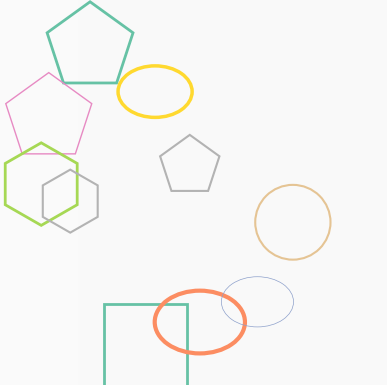[{"shape": "square", "thickness": 2, "radius": 0.54, "center": [0.376, 0.102]}, {"shape": "pentagon", "thickness": 2, "radius": 0.58, "center": [0.232, 0.879]}, {"shape": "oval", "thickness": 3, "radius": 0.58, "center": [0.516, 0.164]}, {"shape": "oval", "thickness": 0.5, "radius": 0.47, "center": [0.664, 0.216]}, {"shape": "pentagon", "thickness": 1, "radius": 0.58, "center": [0.126, 0.695]}, {"shape": "hexagon", "thickness": 2, "radius": 0.54, "center": [0.106, 0.522]}, {"shape": "oval", "thickness": 2.5, "radius": 0.48, "center": [0.4, 0.762]}, {"shape": "circle", "thickness": 1.5, "radius": 0.49, "center": [0.756, 0.423]}, {"shape": "hexagon", "thickness": 1.5, "radius": 0.41, "center": [0.181, 0.478]}, {"shape": "pentagon", "thickness": 1.5, "radius": 0.4, "center": [0.49, 0.569]}]